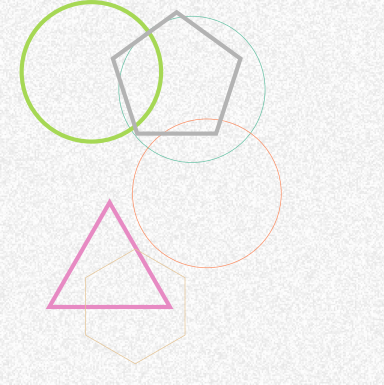[{"shape": "circle", "thickness": 0.5, "radius": 0.95, "center": [0.499, 0.768]}, {"shape": "circle", "thickness": 0.5, "radius": 0.97, "center": [0.537, 0.498]}, {"shape": "triangle", "thickness": 3, "radius": 0.9, "center": [0.285, 0.293]}, {"shape": "circle", "thickness": 3, "radius": 0.91, "center": [0.237, 0.813]}, {"shape": "hexagon", "thickness": 0.5, "radius": 0.75, "center": [0.351, 0.204]}, {"shape": "pentagon", "thickness": 3, "radius": 0.87, "center": [0.459, 0.794]}]